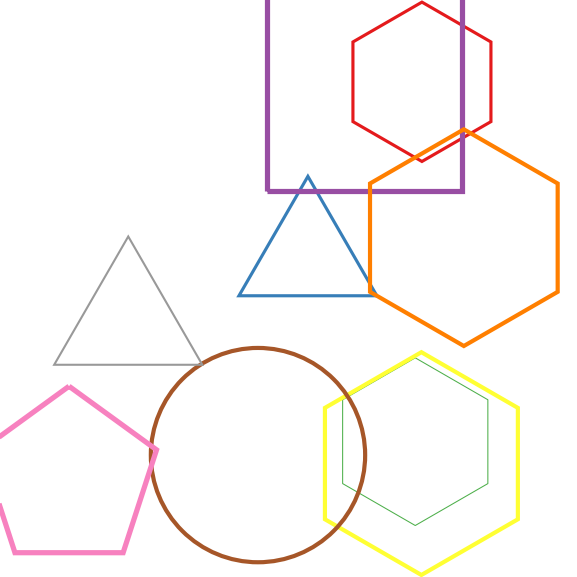[{"shape": "hexagon", "thickness": 1.5, "radius": 0.69, "center": [0.731, 0.858]}, {"shape": "triangle", "thickness": 1.5, "radius": 0.69, "center": [0.533, 0.556]}, {"shape": "hexagon", "thickness": 0.5, "radius": 0.73, "center": [0.719, 0.234]}, {"shape": "square", "thickness": 2.5, "radius": 0.84, "center": [0.63, 0.837]}, {"shape": "hexagon", "thickness": 2, "radius": 0.94, "center": [0.803, 0.588]}, {"shape": "hexagon", "thickness": 2, "radius": 0.96, "center": [0.73, 0.196]}, {"shape": "circle", "thickness": 2, "radius": 0.93, "center": [0.447, 0.211]}, {"shape": "pentagon", "thickness": 2.5, "radius": 0.8, "center": [0.12, 0.171]}, {"shape": "triangle", "thickness": 1, "radius": 0.74, "center": [0.222, 0.442]}]